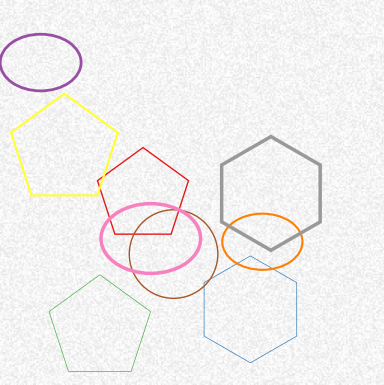[{"shape": "pentagon", "thickness": 1, "radius": 0.62, "center": [0.371, 0.492]}, {"shape": "hexagon", "thickness": 0.5, "radius": 0.69, "center": [0.65, 0.196]}, {"shape": "pentagon", "thickness": 0.5, "radius": 0.69, "center": [0.259, 0.148]}, {"shape": "oval", "thickness": 2, "radius": 0.53, "center": [0.106, 0.838]}, {"shape": "oval", "thickness": 1.5, "radius": 0.52, "center": [0.681, 0.372]}, {"shape": "pentagon", "thickness": 1.5, "radius": 0.73, "center": [0.167, 0.61]}, {"shape": "circle", "thickness": 1, "radius": 0.57, "center": [0.451, 0.34]}, {"shape": "oval", "thickness": 2.5, "radius": 0.65, "center": [0.392, 0.38]}, {"shape": "hexagon", "thickness": 2.5, "radius": 0.74, "center": [0.704, 0.498]}]